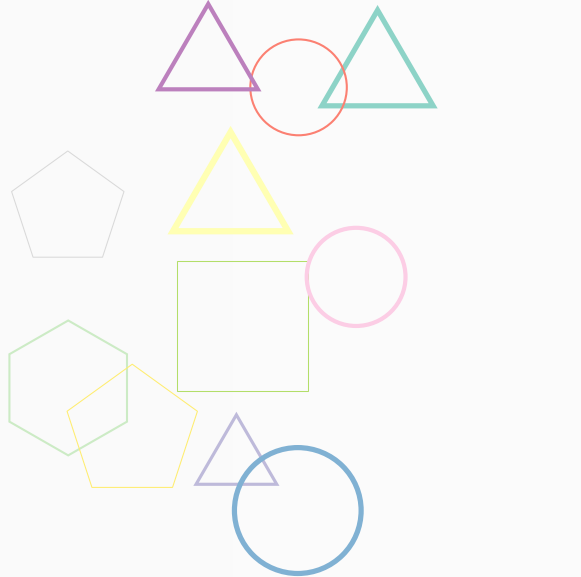[{"shape": "triangle", "thickness": 2.5, "radius": 0.55, "center": [0.65, 0.871]}, {"shape": "triangle", "thickness": 3, "radius": 0.57, "center": [0.397, 0.656]}, {"shape": "triangle", "thickness": 1.5, "radius": 0.4, "center": [0.407, 0.201]}, {"shape": "circle", "thickness": 1, "radius": 0.41, "center": [0.514, 0.848]}, {"shape": "circle", "thickness": 2.5, "radius": 0.54, "center": [0.512, 0.115]}, {"shape": "square", "thickness": 0.5, "radius": 0.56, "center": [0.417, 0.434]}, {"shape": "circle", "thickness": 2, "radius": 0.42, "center": [0.613, 0.52]}, {"shape": "pentagon", "thickness": 0.5, "radius": 0.51, "center": [0.117, 0.636]}, {"shape": "triangle", "thickness": 2, "radius": 0.49, "center": [0.358, 0.894]}, {"shape": "hexagon", "thickness": 1, "radius": 0.58, "center": [0.117, 0.327]}, {"shape": "pentagon", "thickness": 0.5, "radius": 0.59, "center": [0.228, 0.251]}]